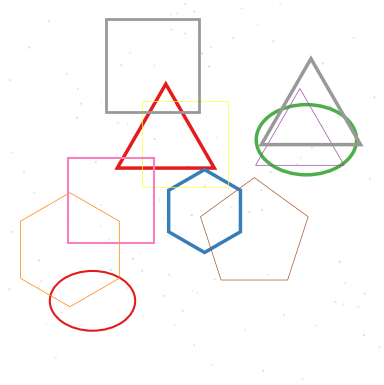[{"shape": "triangle", "thickness": 2.5, "radius": 0.73, "center": [0.431, 0.636]}, {"shape": "oval", "thickness": 1.5, "radius": 0.55, "center": [0.24, 0.219]}, {"shape": "hexagon", "thickness": 2.5, "radius": 0.54, "center": [0.531, 0.452]}, {"shape": "oval", "thickness": 2.5, "radius": 0.65, "center": [0.796, 0.637]}, {"shape": "triangle", "thickness": 0.5, "radius": 0.66, "center": [0.779, 0.637]}, {"shape": "hexagon", "thickness": 0.5, "radius": 0.74, "center": [0.182, 0.351]}, {"shape": "square", "thickness": 0.5, "radius": 0.56, "center": [0.481, 0.625]}, {"shape": "pentagon", "thickness": 0.5, "radius": 0.74, "center": [0.661, 0.392]}, {"shape": "square", "thickness": 1.5, "radius": 0.56, "center": [0.289, 0.48]}, {"shape": "square", "thickness": 2, "radius": 0.6, "center": [0.396, 0.829]}, {"shape": "triangle", "thickness": 2.5, "radius": 0.74, "center": [0.808, 0.699]}]